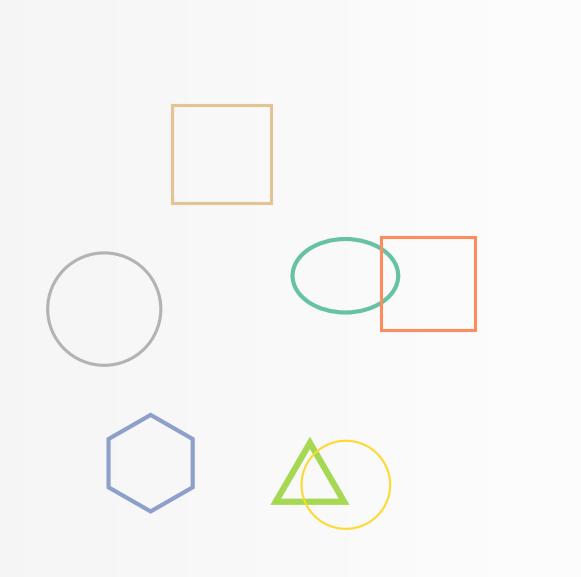[{"shape": "oval", "thickness": 2, "radius": 0.45, "center": [0.594, 0.522]}, {"shape": "square", "thickness": 1.5, "radius": 0.4, "center": [0.737, 0.508]}, {"shape": "hexagon", "thickness": 2, "radius": 0.42, "center": [0.259, 0.197]}, {"shape": "triangle", "thickness": 3, "radius": 0.34, "center": [0.533, 0.164]}, {"shape": "circle", "thickness": 1, "radius": 0.38, "center": [0.595, 0.16]}, {"shape": "square", "thickness": 1.5, "radius": 0.42, "center": [0.381, 0.733]}, {"shape": "circle", "thickness": 1.5, "radius": 0.49, "center": [0.179, 0.464]}]